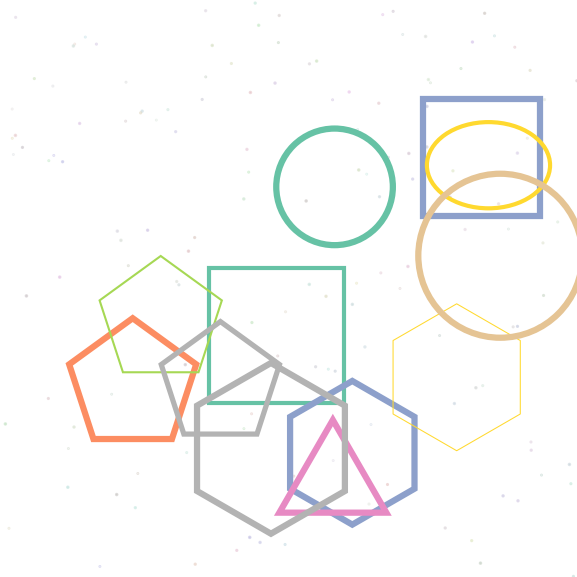[{"shape": "square", "thickness": 2, "radius": 0.58, "center": [0.478, 0.419]}, {"shape": "circle", "thickness": 3, "radius": 0.5, "center": [0.579, 0.676]}, {"shape": "pentagon", "thickness": 3, "radius": 0.58, "center": [0.23, 0.332]}, {"shape": "square", "thickness": 3, "radius": 0.51, "center": [0.834, 0.727]}, {"shape": "hexagon", "thickness": 3, "radius": 0.62, "center": [0.61, 0.215]}, {"shape": "triangle", "thickness": 3, "radius": 0.53, "center": [0.576, 0.165]}, {"shape": "pentagon", "thickness": 1, "radius": 0.56, "center": [0.278, 0.445]}, {"shape": "hexagon", "thickness": 0.5, "radius": 0.64, "center": [0.791, 0.346]}, {"shape": "oval", "thickness": 2, "radius": 0.53, "center": [0.846, 0.713]}, {"shape": "circle", "thickness": 3, "radius": 0.71, "center": [0.866, 0.556]}, {"shape": "hexagon", "thickness": 3, "radius": 0.74, "center": [0.469, 0.223]}, {"shape": "pentagon", "thickness": 2.5, "radius": 0.54, "center": [0.382, 0.335]}]